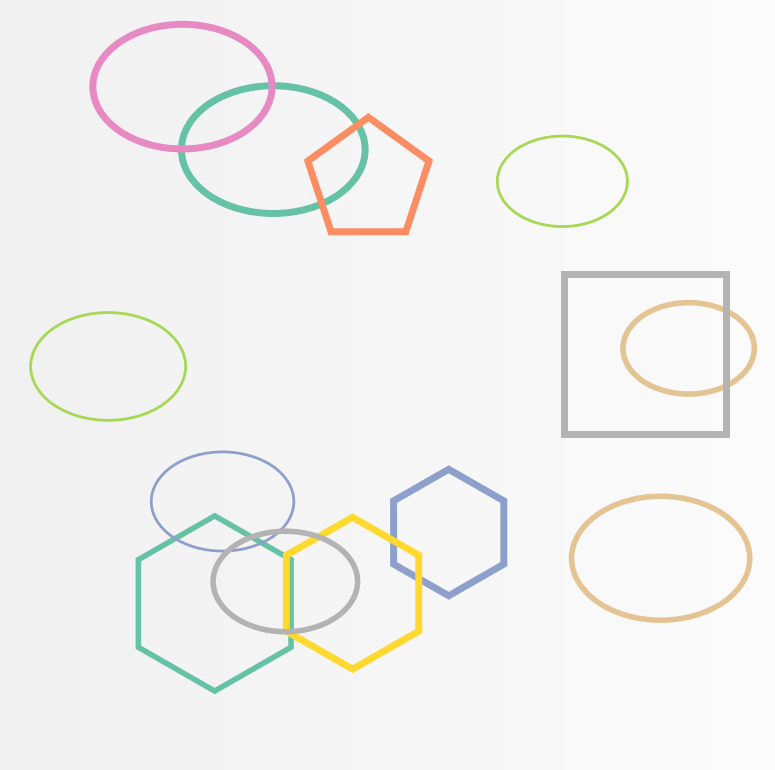[{"shape": "hexagon", "thickness": 2, "radius": 0.57, "center": [0.277, 0.216]}, {"shape": "oval", "thickness": 2.5, "radius": 0.59, "center": [0.353, 0.806]}, {"shape": "pentagon", "thickness": 2.5, "radius": 0.41, "center": [0.475, 0.766]}, {"shape": "hexagon", "thickness": 2.5, "radius": 0.41, "center": [0.579, 0.308]}, {"shape": "oval", "thickness": 1, "radius": 0.46, "center": [0.287, 0.349]}, {"shape": "oval", "thickness": 2.5, "radius": 0.58, "center": [0.235, 0.887]}, {"shape": "oval", "thickness": 1, "radius": 0.5, "center": [0.14, 0.524]}, {"shape": "oval", "thickness": 1, "radius": 0.42, "center": [0.726, 0.765]}, {"shape": "hexagon", "thickness": 2.5, "radius": 0.49, "center": [0.455, 0.23]}, {"shape": "oval", "thickness": 2, "radius": 0.42, "center": [0.889, 0.548]}, {"shape": "oval", "thickness": 2, "radius": 0.57, "center": [0.852, 0.275]}, {"shape": "oval", "thickness": 2, "radius": 0.47, "center": [0.368, 0.245]}, {"shape": "square", "thickness": 2.5, "radius": 0.52, "center": [0.832, 0.54]}]